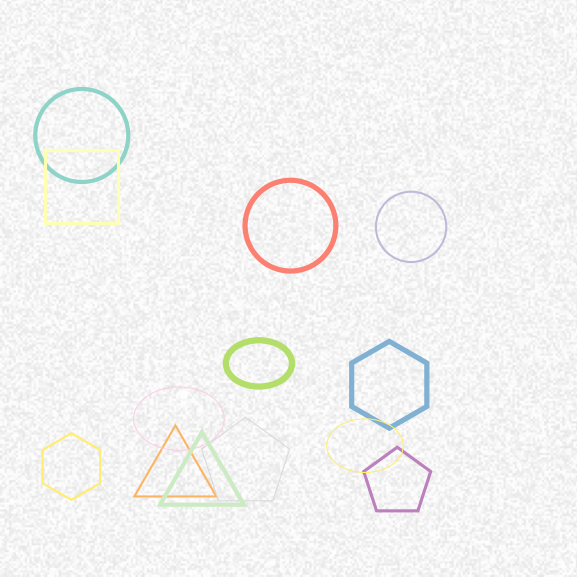[{"shape": "circle", "thickness": 2, "radius": 0.4, "center": [0.142, 0.765]}, {"shape": "square", "thickness": 1.5, "radius": 0.32, "center": [0.141, 0.677]}, {"shape": "circle", "thickness": 1, "radius": 0.3, "center": [0.712, 0.606]}, {"shape": "circle", "thickness": 2.5, "radius": 0.39, "center": [0.503, 0.608]}, {"shape": "hexagon", "thickness": 2.5, "radius": 0.38, "center": [0.674, 0.333]}, {"shape": "triangle", "thickness": 1, "radius": 0.41, "center": [0.304, 0.18]}, {"shape": "oval", "thickness": 3, "radius": 0.29, "center": [0.448, 0.37]}, {"shape": "oval", "thickness": 0.5, "radius": 0.39, "center": [0.31, 0.274]}, {"shape": "pentagon", "thickness": 0.5, "radius": 0.4, "center": [0.425, 0.197]}, {"shape": "pentagon", "thickness": 1.5, "radius": 0.3, "center": [0.688, 0.164]}, {"shape": "triangle", "thickness": 2, "radius": 0.42, "center": [0.35, 0.167]}, {"shape": "hexagon", "thickness": 1, "radius": 0.29, "center": [0.123, 0.191]}, {"shape": "oval", "thickness": 0.5, "radius": 0.33, "center": [0.632, 0.227]}]